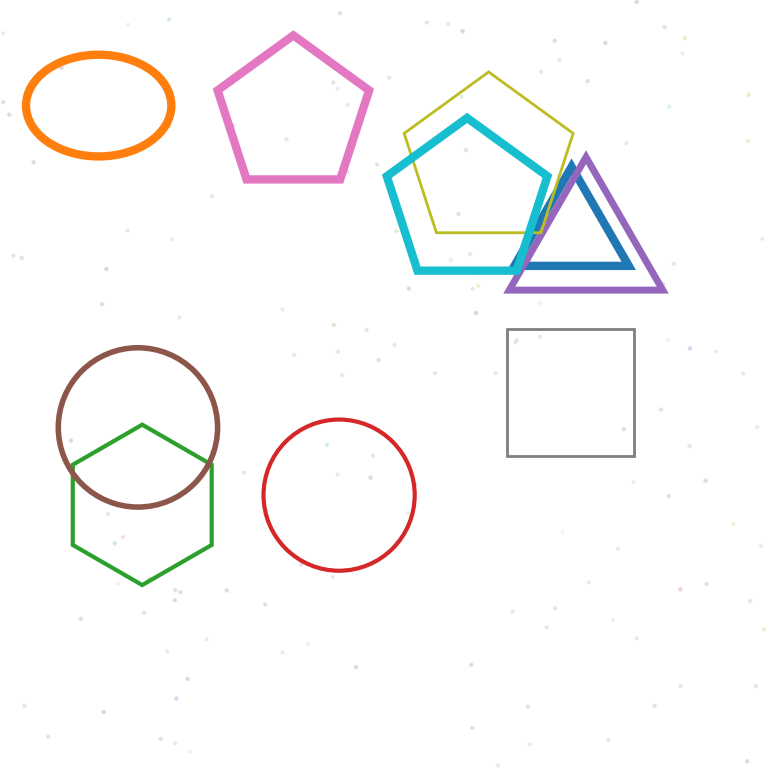[{"shape": "triangle", "thickness": 3, "radius": 0.43, "center": [0.742, 0.698]}, {"shape": "oval", "thickness": 3, "radius": 0.47, "center": [0.128, 0.863]}, {"shape": "hexagon", "thickness": 1.5, "radius": 0.52, "center": [0.185, 0.344]}, {"shape": "circle", "thickness": 1.5, "radius": 0.49, "center": [0.44, 0.357]}, {"shape": "triangle", "thickness": 2.5, "radius": 0.58, "center": [0.761, 0.681]}, {"shape": "circle", "thickness": 2, "radius": 0.52, "center": [0.179, 0.445]}, {"shape": "pentagon", "thickness": 3, "radius": 0.52, "center": [0.381, 0.851]}, {"shape": "square", "thickness": 1, "radius": 0.41, "center": [0.741, 0.491]}, {"shape": "pentagon", "thickness": 1, "radius": 0.58, "center": [0.635, 0.791]}, {"shape": "pentagon", "thickness": 3, "radius": 0.55, "center": [0.607, 0.737]}]